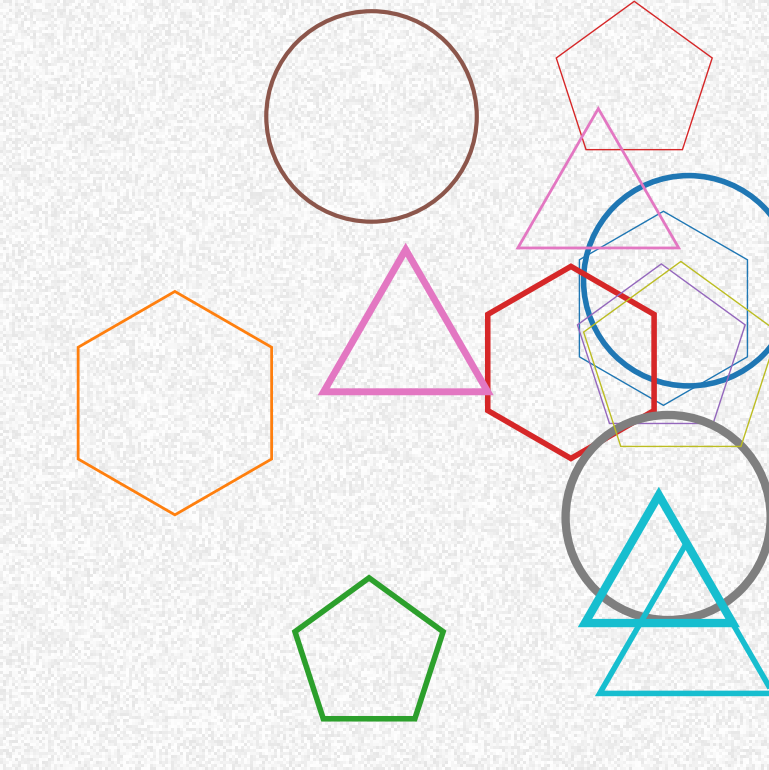[{"shape": "circle", "thickness": 2, "radius": 0.68, "center": [0.894, 0.635]}, {"shape": "hexagon", "thickness": 0.5, "radius": 0.63, "center": [0.862, 0.6]}, {"shape": "hexagon", "thickness": 1, "radius": 0.73, "center": [0.227, 0.476]}, {"shape": "pentagon", "thickness": 2, "radius": 0.51, "center": [0.479, 0.148]}, {"shape": "hexagon", "thickness": 2, "radius": 0.62, "center": [0.741, 0.529]}, {"shape": "pentagon", "thickness": 0.5, "radius": 0.53, "center": [0.824, 0.892]}, {"shape": "pentagon", "thickness": 0.5, "radius": 0.57, "center": [0.859, 0.543]}, {"shape": "circle", "thickness": 1.5, "radius": 0.68, "center": [0.483, 0.849]}, {"shape": "triangle", "thickness": 1, "radius": 0.6, "center": [0.777, 0.738]}, {"shape": "triangle", "thickness": 2.5, "radius": 0.62, "center": [0.527, 0.553]}, {"shape": "circle", "thickness": 3, "radius": 0.67, "center": [0.868, 0.328]}, {"shape": "pentagon", "thickness": 0.5, "radius": 0.66, "center": [0.884, 0.528]}, {"shape": "triangle", "thickness": 3, "radius": 0.55, "center": [0.856, 0.246]}, {"shape": "triangle", "thickness": 2, "radius": 0.65, "center": [0.891, 0.164]}]